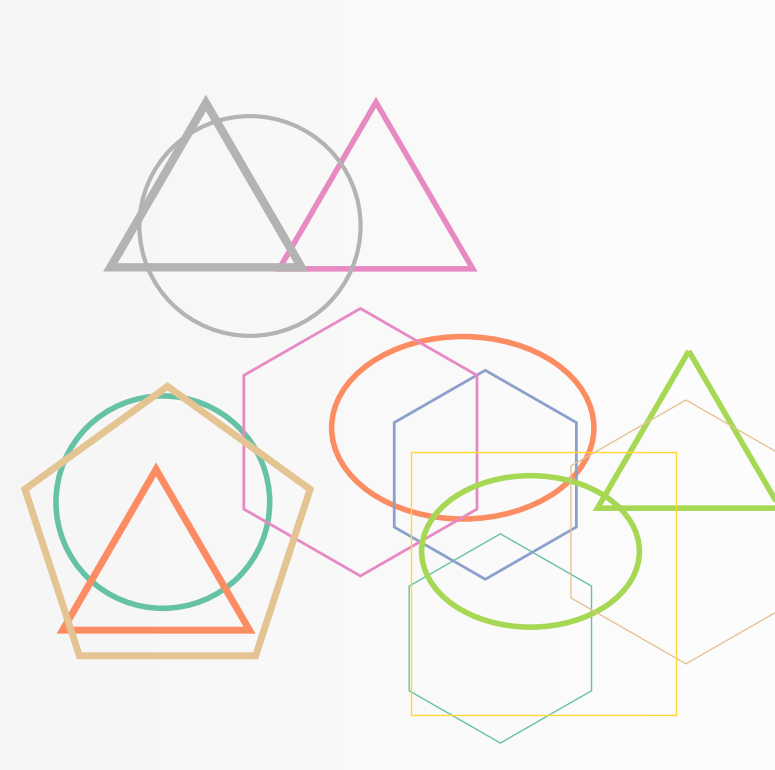[{"shape": "hexagon", "thickness": 0.5, "radius": 0.68, "center": [0.646, 0.171]}, {"shape": "circle", "thickness": 2, "radius": 0.69, "center": [0.21, 0.348]}, {"shape": "oval", "thickness": 2, "radius": 0.85, "center": [0.597, 0.444]}, {"shape": "triangle", "thickness": 2.5, "radius": 0.7, "center": [0.201, 0.251]}, {"shape": "hexagon", "thickness": 1, "radius": 0.68, "center": [0.626, 0.383]}, {"shape": "triangle", "thickness": 2, "radius": 0.72, "center": [0.485, 0.723]}, {"shape": "hexagon", "thickness": 1, "radius": 0.87, "center": [0.465, 0.426]}, {"shape": "oval", "thickness": 2, "radius": 0.7, "center": [0.685, 0.284]}, {"shape": "triangle", "thickness": 2, "radius": 0.68, "center": [0.889, 0.408]}, {"shape": "square", "thickness": 0.5, "radius": 0.86, "center": [0.702, 0.242]}, {"shape": "pentagon", "thickness": 2.5, "radius": 0.97, "center": [0.216, 0.305]}, {"shape": "hexagon", "thickness": 0.5, "radius": 0.86, "center": [0.885, 0.309]}, {"shape": "circle", "thickness": 1.5, "radius": 0.71, "center": [0.323, 0.707]}, {"shape": "triangle", "thickness": 3, "radius": 0.71, "center": [0.266, 0.724]}]